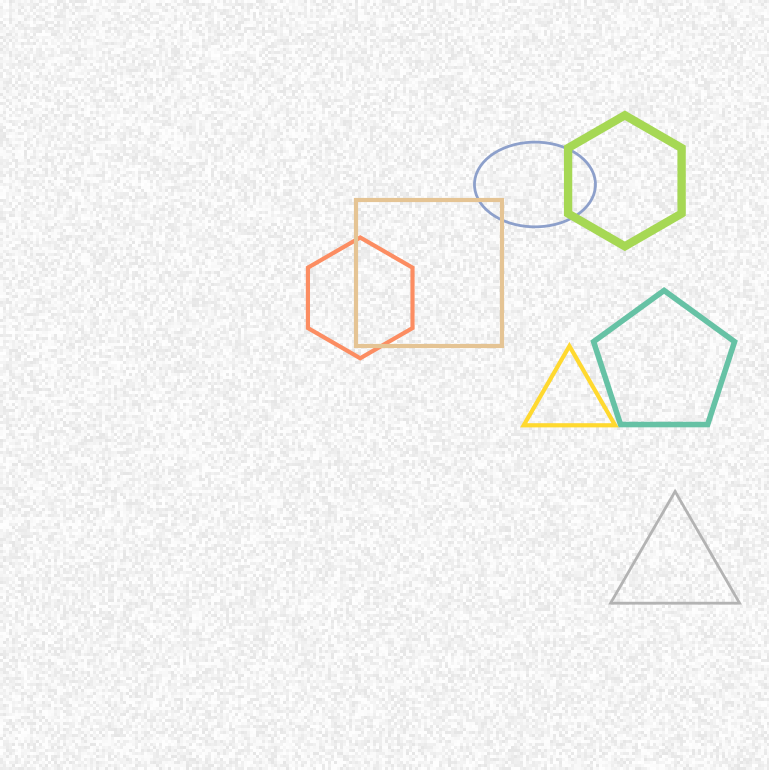[{"shape": "pentagon", "thickness": 2, "radius": 0.48, "center": [0.862, 0.527]}, {"shape": "hexagon", "thickness": 1.5, "radius": 0.39, "center": [0.468, 0.613]}, {"shape": "oval", "thickness": 1, "radius": 0.39, "center": [0.695, 0.76]}, {"shape": "hexagon", "thickness": 3, "radius": 0.43, "center": [0.811, 0.765]}, {"shape": "triangle", "thickness": 1.5, "radius": 0.34, "center": [0.74, 0.482]}, {"shape": "square", "thickness": 1.5, "radius": 0.47, "center": [0.557, 0.645]}, {"shape": "triangle", "thickness": 1, "radius": 0.48, "center": [0.877, 0.265]}]